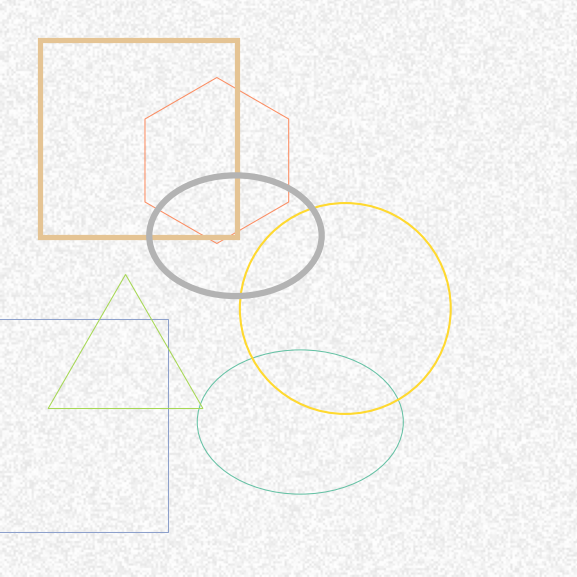[{"shape": "oval", "thickness": 0.5, "radius": 0.89, "center": [0.52, 0.268]}, {"shape": "hexagon", "thickness": 0.5, "radius": 0.72, "center": [0.375, 0.721]}, {"shape": "square", "thickness": 0.5, "radius": 0.92, "center": [0.107, 0.263]}, {"shape": "triangle", "thickness": 0.5, "radius": 0.77, "center": [0.217, 0.369]}, {"shape": "circle", "thickness": 1, "radius": 0.91, "center": [0.598, 0.465]}, {"shape": "square", "thickness": 2.5, "radius": 0.86, "center": [0.24, 0.759]}, {"shape": "oval", "thickness": 3, "radius": 0.75, "center": [0.408, 0.591]}]